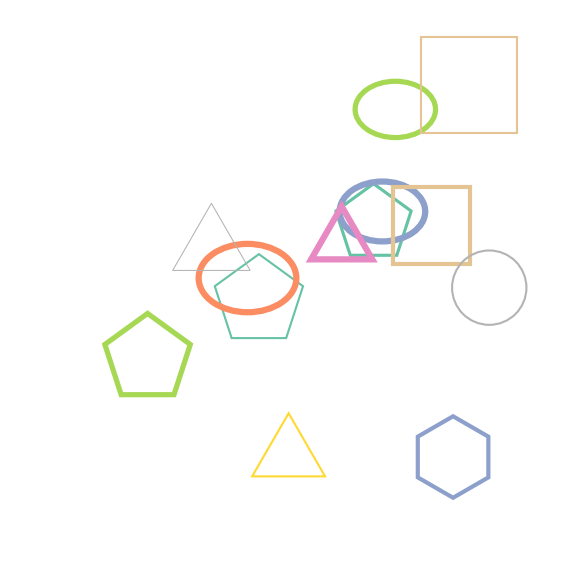[{"shape": "pentagon", "thickness": 1, "radius": 0.4, "center": [0.448, 0.479]}, {"shape": "pentagon", "thickness": 1.5, "radius": 0.34, "center": [0.647, 0.613]}, {"shape": "oval", "thickness": 3, "radius": 0.42, "center": [0.429, 0.518]}, {"shape": "hexagon", "thickness": 2, "radius": 0.35, "center": [0.785, 0.208]}, {"shape": "oval", "thickness": 3, "radius": 0.37, "center": [0.662, 0.633]}, {"shape": "triangle", "thickness": 3, "radius": 0.31, "center": [0.592, 0.581]}, {"shape": "pentagon", "thickness": 2.5, "radius": 0.39, "center": [0.256, 0.379]}, {"shape": "oval", "thickness": 2.5, "radius": 0.35, "center": [0.685, 0.81]}, {"shape": "triangle", "thickness": 1, "radius": 0.36, "center": [0.5, 0.211]}, {"shape": "square", "thickness": 1, "radius": 0.42, "center": [0.813, 0.852]}, {"shape": "square", "thickness": 2, "radius": 0.33, "center": [0.748, 0.609]}, {"shape": "triangle", "thickness": 0.5, "radius": 0.39, "center": [0.366, 0.57]}, {"shape": "circle", "thickness": 1, "radius": 0.32, "center": [0.847, 0.501]}]